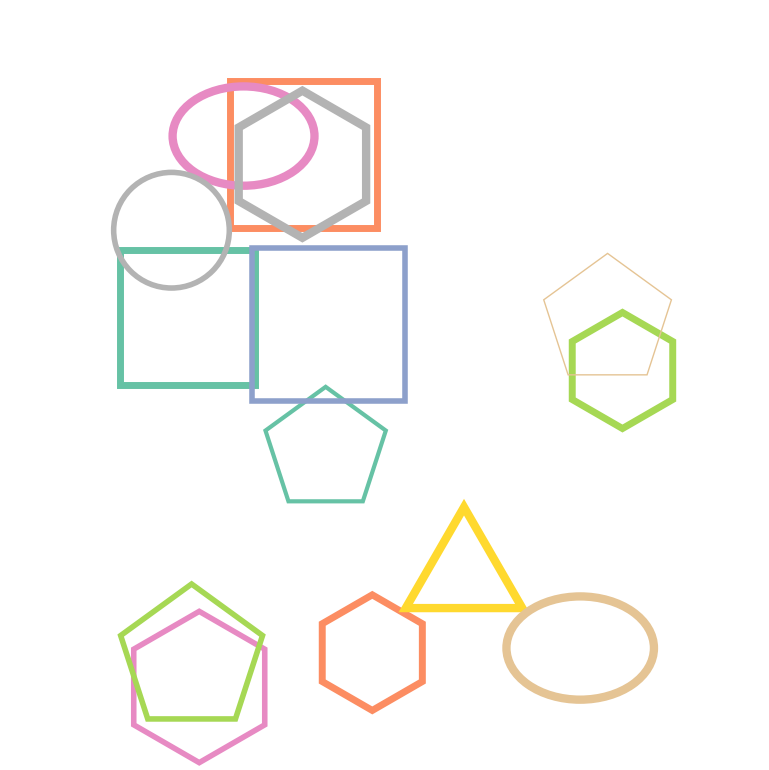[{"shape": "pentagon", "thickness": 1.5, "radius": 0.41, "center": [0.423, 0.415]}, {"shape": "square", "thickness": 2.5, "radius": 0.44, "center": [0.243, 0.588]}, {"shape": "square", "thickness": 2.5, "radius": 0.48, "center": [0.394, 0.799]}, {"shape": "hexagon", "thickness": 2.5, "radius": 0.38, "center": [0.483, 0.152]}, {"shape": "square", "thickness": 2, "radius": 0.5, "center": [0.427, 0.578]}, {"shape": "hexagon", "thickness": 2, "radius": 0.49, "center": [0.259, 0.108]}, {"shape": "oval", "thickness": 3, "radius": 0.46, "center": [0.316, 0.823]}, {"shape": "pentagon", "thickness": 2, "radius": 0.48, "center": [0.249, 0.145]}, {"shape": "hexagon", "thickness": 2.5, "radius": 0.38, "center": [0.808, 0.519]}, {"shape": "triangle", "thickness": 3, "radius": 0.44, "center": [0.603, 0.254]}, {"shape": "oval", "thickness": 3, "radius": 0.48, "center": [0.754, 0.158]}, {"shape": "pentagon", "thickness": 0.5, "radius": 0.44, "center": [0.789, 0.584]}, {"shape": "hexagon", "thickness": 3, "radius": 0.48, "center": [0.393, 0.787]}, {"shape": "circle", "thickness": 2, "radius": 0.38, "center": [0.223, 0.701]}]